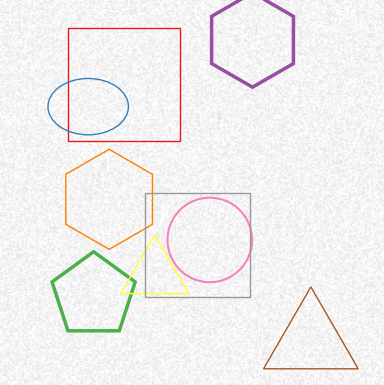[{"shape": "square", "thickness": 1, "radius": 0.73, "center": [0.323, 0.78]}, {"shape": "oval", "thickness": 1, "radius": 0.52, "center": [0.229, 0.723]}, {"shape": "pentagon", "thickness": 2.5, "radius": 0.57, "center": [0.243, 0.233]}, {"shape": "hexagon", "thickness": 2.5, "radius": 0.61, "center": [0.656, 0.896]}, {"shape": "hexagon", "thickness": 1, "radius": 0.65, "center": [0.283, 0.482]}, {"shape": "triangle", "thickness": 1, "radius": 0.51, "center": [0.402, 0.288]}, {"shape": "triangle", "thickness": 1, "radius": 0.71, "center": [0.807, 0.113]}, {"shape": "circle", "thickness": 1.5, "radius": 0.55, "center": [0.545, 0.377]}, {"shape": "square", "thickness": 1, "radius": 0.68, "center": [0.512, 0.364]}]